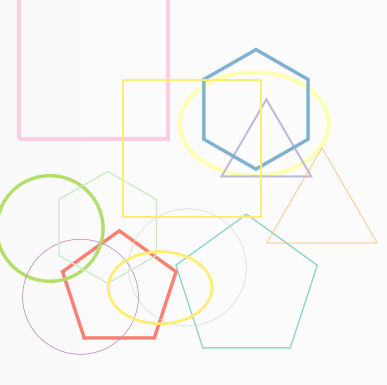[{"shape": "pentagon", "thickness": 1, "radius": 0.96, "center": [0.636, 0.252]}, {"shape": "oval", "thickness": 3, "radius": 0.96, "center": [0.656, 0.678]}, {"shape": "triangle", "thickness": 1.5, "radius": 0.67, "center": [0.687, 0.609]}, {"shape": "pentagon", "thickness": 2.5, "radius": 0.77, "center": [0.308, 0.247]}, {"shape": "hexagon", "thickness": 2.5, "radius": 0.78, "center": [0.66, 0.716]}, {"shape": "triangle", "thickness": 0.5, "radius": 0.82, "center": [0.831, 0.451]}, {"shape": "circle", "thickness": 2.5, "radius": 0.69, "center": [0.129, 0.407]}, {"shape": "square", "thickness": 3, "radius": 0.96, "center": [0.242, 0.83]}, {"shape": "circle", "thickness": 0.5, "radius": 0.76, "center": [0.484, 0.305]}, {"shape": "circle", "thickness": 0.5, "radius": 0.75, "center": [0.208, 0.229]}, {"shape": "hexagon", "thickness": 1, "radius": 0.73, "center": [0.278, 0.409]}, {"shape": "oval", "thickness": 2, "radius": 0.67, "center": [0.413, 0.253]}, {"shape": "square", "thickness": 1.5, "radius": 0.89, "center": [0.496, 0.614]}]